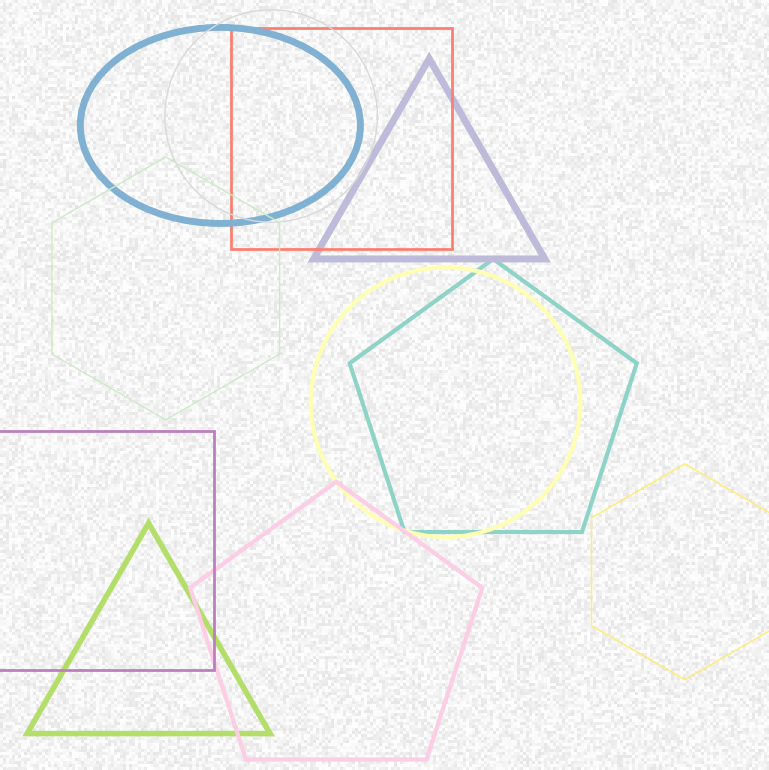[{"shape": "pentagon", "thickness": 1.5, "radius": 0.98, "center": [0.641, 0.468]}, {"shape": "circle", "thickness": 1.5, "radius": 0.88, "center": [0.579, 0.478]}, {"shape": "triangle", "thickness": 2.5, "radius": 0.87, "center": [0.557, 0.75]}, {"shape": "square", "thickness": 1, "radius": 0.72, "center": [0.444, 0.82]}, {"shape": "oval", "thickness": 2.5, "radius": 0.91, "center": [0.286, 0.837]}, {"shape": "triangle", "thickness": 2, "radius": 0.91, "center": [0.193, 0.138]}, {"shape": "pentagon", "thickness": 1.5, "radius": 1.0, "center": [0.437, 0.175]}, {"shape": "circle", "thickness": 0.5, "radius": 0.69, "center": [0.352, 0.849]}, {"shape": "square", "thickness": 1, "radius": 0.78, "center": [0.123, 0.285]}, {"shape": "hexagon", "thickness": 0.5, "radius": 0.85, "center": [0.215, 0.625]}, {"shape": "hexagon", "thickness": 0.5, "radius": 0.7, "center": [0.89, 0.257]}]